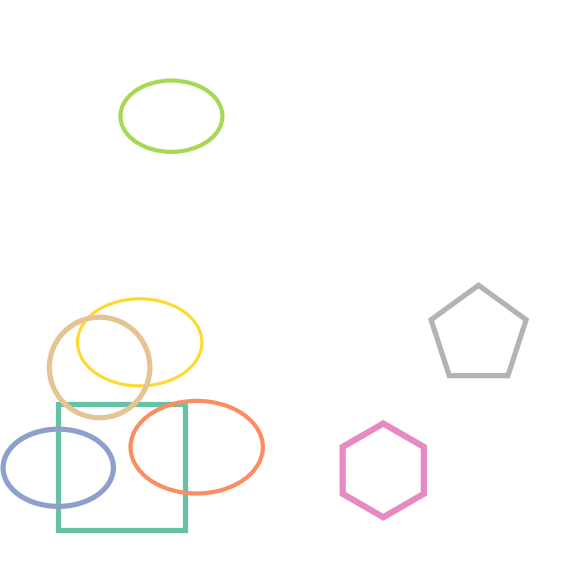[{"shape": "square", "thickness": 2.5, "radius": 0.55, "center": [0.211, 0.191]}, {"shape": "oval", "thickness": 2, "radius": 0.57, "center": [0.341, 0.225]}, {"shape": "oval", "thickness": 2.5, "radius": 0.48, "center": [0.101, 0.189]}, {"shape": "hexagon", "thickness": 3, "radius": 0.41, "center": [0.664, 0.185]}, {"shape": "oval", "thickness": 2, "radius": 0.44, "center": [0.297, 0.798]}, {"shape": "oval", "thickness": 1.5, "radius": 0.54, "center": [0.242, 0.406]}, {"shape": "circle", "thickness": 2.5, "radius": 0.44, "center": [0.172, 0.363]}, {"shape": "pentagon", "thickness": 2.5, "radius": 0.43, "center": [0.829, 0.419]}]